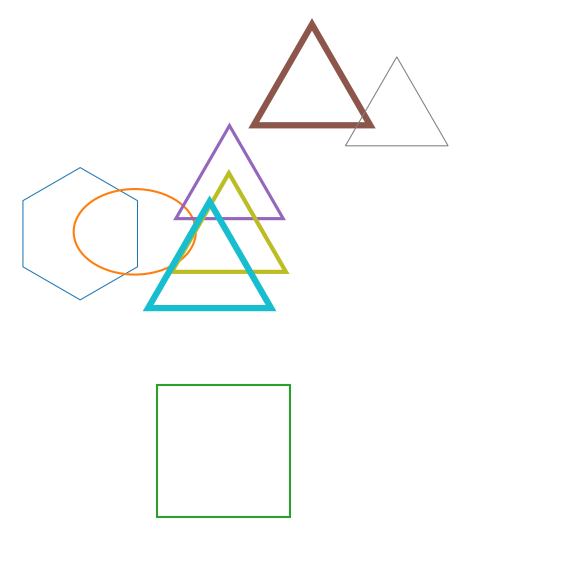[{"shape": "hexagon", "thickness": 0.5, "radius": 0.57, "center": [0.139, 0.594]}, {"shape": "oval", "thickness": 1, "radius": 0.53, "center": [0.233, 0.598]}, {"shape": "square", "thickness": 1, "radius": 0.57, "center": [0.387, 0.218]}, {"shape": "triangle", "thickness": 1.5, "radius": 0.54, "center": [0.397, 0.674]}, {"shape": "triangle", "thickness": 3, "radius": 0.58, "center": [0.54, 0.84]}, {"shape": "triangle", "thickness": 0.5, "radius": 0.51, "center": [0.687, 0.798]}, {"shape": "triangle", "thickness": 2, "radius": 0.57, "center": [0.396, 0.585]}, {"shape": "triangle", "thickness": 3, "radius": 0.61, "center": [0.363, 0.527]}]